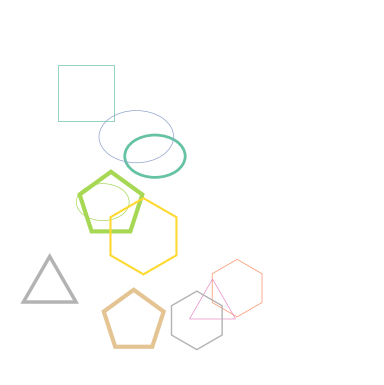[{"shape": "square", "thickness": 0.5, "radius": 0.36, "center": [0.223, 0.758]}, {"shape": "oval", "thickness": 2, "radius": 0.39, "center": [0.403, 0.594]}, {"shape": "hexagon", "thickness": 0.5, "radius": 0.37, "center": [0.616, 0.252]}, {"shape": "oval", "thickness": 0.5, "radius": 0.48, "center": [0.354, 0.645]}, {"shape": "triangle", "thickness": 0.5, "radius": 0.35, "center": [0.552, 0.206]}, {"shape": "pentagon", "thickness": 3, "radius": 0.43, "center": [0.288, 0.468]}, {"shape": "oval", "thickness": 0.5, "radius": 0.34, "center": [0.267, 0.475]}, {"shape": "hexagon", "thickness": 1.5, "radius": 0.49, "center": [0.373, 0.386]}, {"shape": "pentagon", "thickness": 3, "radius": 0.41, "center": [0.347, 0.166]}, {"shape": "hexagon", "thickness": 1, "radius": 0.38, "center": [0.511, 0.168]}, {"shape": "triangle", "thickness": 2.5, "radius": 0.39, "center": [0.129, 0.255]}]